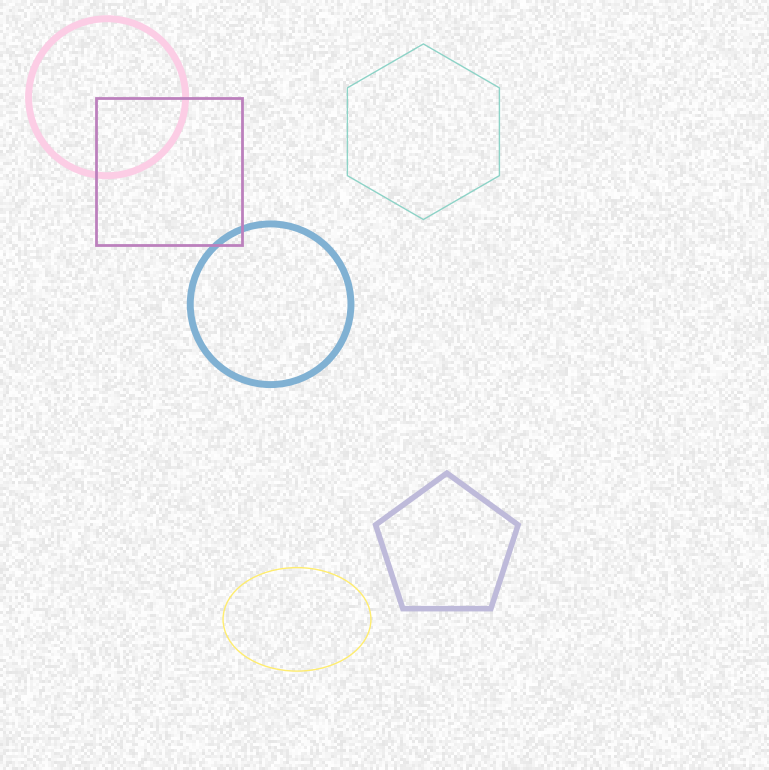[{"shape": "hexagon", "thickness": 0.5, "radius": 0.57, "center": [0.55, 0.829]}, {"shape": "pentagon", "thickness": 2, "radius": 0.49, "center": [0.58, 0.288]}, {"shape": "circle", "thickness": 2.5, "radius": 0.52, "center": [0.351, 0.605]}, {"shape": "circle", "thickness": 2.5, "radius": 0.51, "center": [0.139, 0.874]}, {"shape": "square", "thickness": 1, "radius": 0.48, "center": [0.22, 0.777]}, {"shape": "oval", "thickness": 0.5, "radius": 0.48, "center": [0.386, 0.196]}]